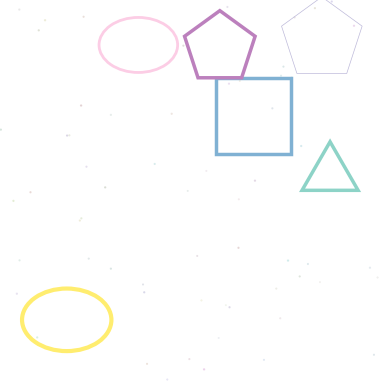[{"shape": "triangle", "thickness": 2.5, "radius": 0.42, "center": [0.857, 0.548]}, {"shape": "pentagon", "thickness": 0.5, "radius": 0.55, "center": [0.836, 0.898]}, {"shape": "square", "thickness": 2.5, "radius": 0.49, "center": [0.658, 0.698]}, {"shape": "oval", "thickness": 2, "radius": 0.51, "center": [0.359, 0.883]}, {"shape": "pentagon", "thickness": 2.5, "radius": 0.48, "center": [0.571, 0.876]}, {"shape": "oval", "thickness": 3, "radius": 0.58, "center": [0.173, 0.169]}]